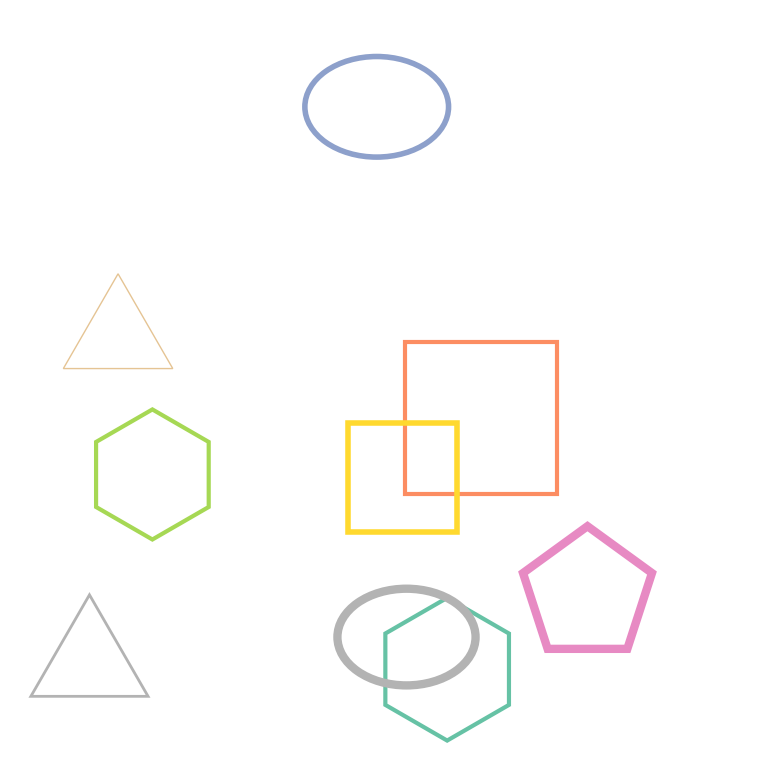[{"shape": "hexagon", "thickness": 1.5, "radius": 0.46, "center": [0.581, 0.131]}, {"shape": "square", "thickness": 1.5, "radius": 0.49, "center": [0.624, 0.458]}, {"shape": "oval", "thickness": 2, "radius": 0.47, "center": [0.489, 0.861]}, {"shape": "pentagon", "thickness": 3, "radius": 0.44, "center": [0.763, 0.229]}, {"shape": "hexagon", "thickness": 1.5, "radius": 0.42, "center": [0.198, 0.384]}, {"shape": "square", "thickness": 2, "radius": 0.35, "center": [0.523, 0.38]}, {"shape": "triangle", "thickness": 0.5, "radius": 0.41, "center": [0.153, 0.562]}, {"shape": "oval", "thickness": 3, "radius": 0.45, "center": [0.528, 0.173]}, {"shape": "triangle", "thickness": 1, "radius": 0.44, "center": [0.116, 0.14]}]